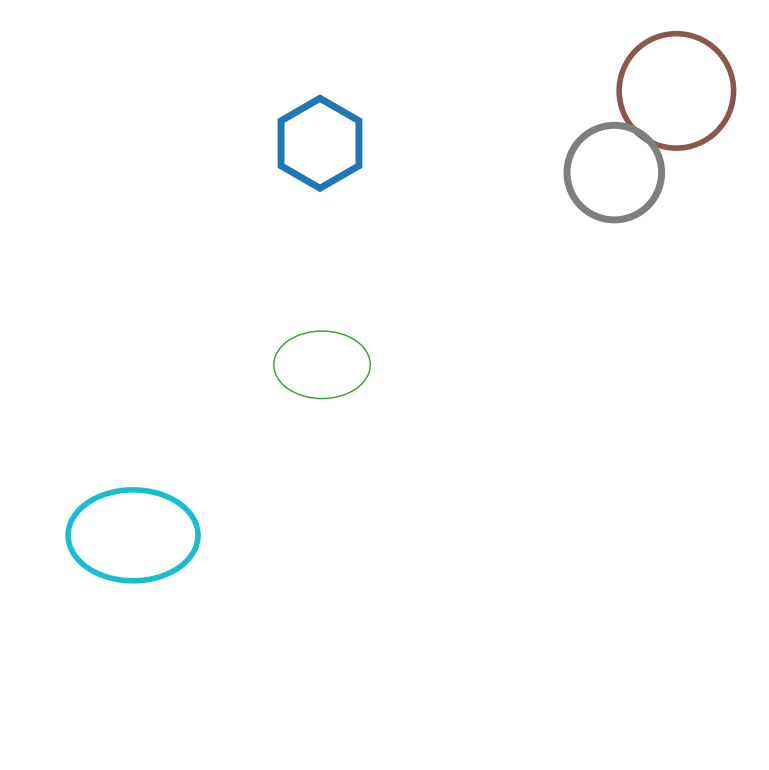[{"shape": "hexagon", "thickness": 2.5, "radius": 0.29, "center": [0.416, 0.814]}, {"shape": "oval", "thickness": 0.5, "radius": 0.31, "center": [0.418, 0.526]}, {"shape": "circle", "thickness": 2, "radius": 0.37, "center": [0.878, 0.882]}, {"shape": "circle", "thickness": 2.5, "radius": 0.31, "center": [0.798, 0.776]}, {"shape": "oval", "thickness": 2, "radius": 0.42, "center": [0.173, 0.305]}]